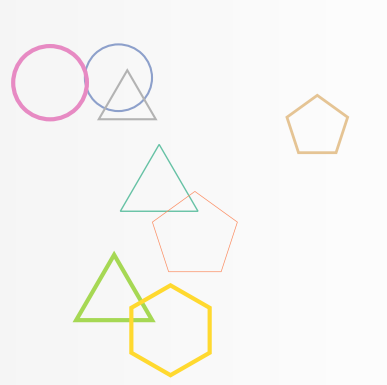[{"shape": "triangle", "thickness": 1, "radius": 0.58, "center": [0.411, 0.509]}, {"shape": "pentagon", "thickness": 0.5, "radius": 0.58, "center": [0.503, 0.387]}, {"shape": "circle", "thickness": 1.5, "radius": 0.43, "center": [0.306, 0.798]}, {"shape": "circle", "thickness": 3, "radius": 0.48, "center": [0.129, 0.785]}, {"shape": "triangle", "thickness": 3, "radius": 0.57, "center": [0.295, 0.225]}, {"shape": "hexagon", "thickness": 3, "radius": 0.58, "center": [0.44, 0.142]}, {"shape": "pentagon", "thickness": 2, "radius": 0.41, "center": [0.819, 0.67]}, {"shape": "triangle", "thickness": 1.5, "radius": 0.42, "center": [0.328, 0.733]}]